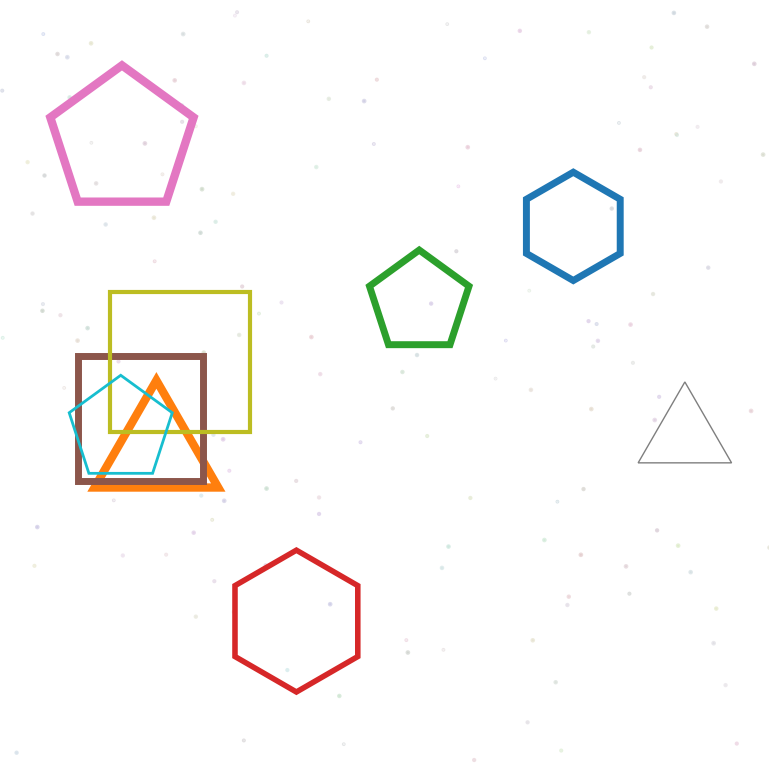[{"shape": "hexagon", "thickness": 2.5, "radius": 0.35, "center": [0.745, 0.706]}, {"shape": "triangle", "thickness": 3, "radius": 0.46, "center": [0.203, 0.413]}, {"shape": "pentagon", "thickness": 2.5, "radius": 0.34, "center": [0.544, 0.607]}, {"shape": "hexagon", "thickness": 2, "radius": 0.46, "center": [0.385, 0.193]}, {"shape": "square", "thickness": 2.5, "radius": 0.41, "center": [0.182, 0.457]}, {"shape": "pentagon", "thickness": 3, "radius": 0.49, "center": [0.158, 0.817]}, {"shape": "triangle", "thickness": 0.5, "radius": 0.35, "center": [0.889, 0.434]}, {"shape": "square", "thickness": 1.5, "radius": 0.46, "center": [0.234, 0.53]}, {"shape": "pentagon", "thickness": 1, "radius": 0.35, "center": [0.157, 0.442]}]